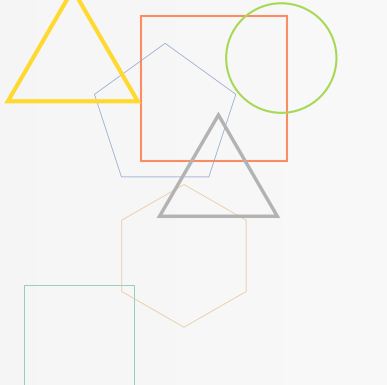[{"shape": "square", "thickness": 0.5, "radius": 0.71, "center": [0.204, 0.119]}, {"shape": "square", "thickness": 1.5, "radius": 0.94, "center": [0.552, 0.771]}, {"shape": "pentagon", "thickness": 0.5, "radius": 0.96, "center": [0.426, 0.696]}, {"shape": "circle", "thickness": 1.5, "radius": 0.71, "center": [0.726, 0.849]}, {"shape": "triangle", "thickness": 3, "radius": 0.97, "center": [0.188, 0.834]}, {"shape": "hexagon", "thickness": 0.5, "radius": 0.93, "center": [0.475, 0.335]}, {"shape": "triangle", "thickness": 2.5, "radius": 0.88, "center": [0.564, 0.526]}]